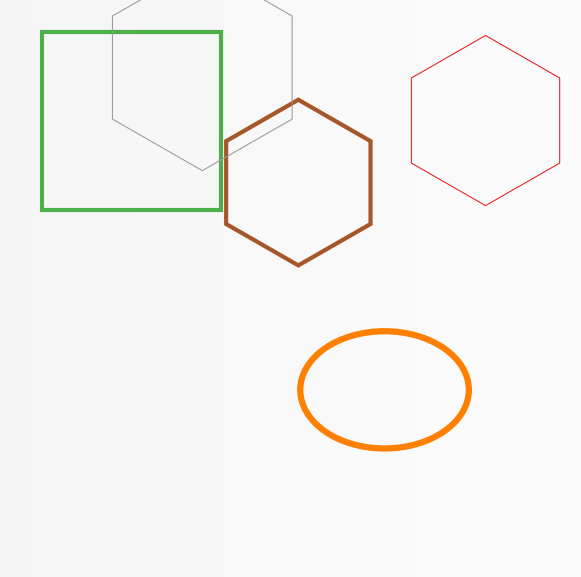[{"shape": "hexagon", "thickness": 0.5, "radius": 0.74, "center": [0.835, 0.79]}, {"shape": "square", "thickness": 2, "radius": 0.77, "center": [0.226, 0.79]}, {"shape": "oval", "thickness": 3, "radius": 0.73, "center": [0.662, 0.324]}, {"shape": "hexagon", "thickness": 2, "radius": 0.72, "center": [0.513, 0.683]}, {"shape": "hexagon", "thickness": 0.5, "radius": 0.89, "center": [0.348, 0.882]}]